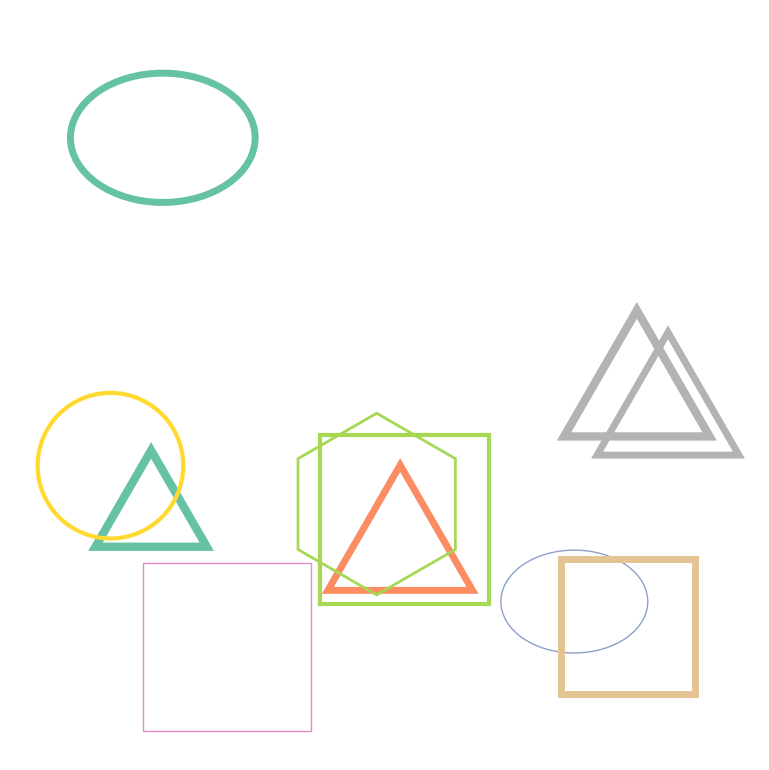[{"shape": "triangle", "thickness": 3, "radius": 0.42, "center": [0.196, 0.332]}, {"shape": "oval", "thickness": 2.5, "radius": 0.6, "center": [0.211, 0.821]}, {"shape": "triangle", "thickness": 2.5, "radius": 0.54, "center": [0.52, 0.288]}, {"shape": "oval", "thickness": 0.5, "radius": 0.48, "center": [0.746, 0.219]}, {"shape": "square", "thickness": 0.5, "radius": 0.54, "center": [0.295, 0.16]}, {"shape": "square", "thickness": 1.5, "radius": 0.55, "center": [0.525, 0.325]}, {"shape": "hexagon", "thickness": 1, "radius": 0.59, "center": [0.489, 0.345]}, {"shape": "circle", "thickness": 1.5, "radius": 0.47, "center": [0.143, 0.395]}, {"shape": "square", "thickness": 2.5, "radius": 0.44, "center": [0.816, 0.186]}, {"shape": "triangle", "thickness": 2.5, "radius": 0.53, "center": [0.868, 0.462]}, {"shape": "triangle", "thickness": 3, "radius": 0.55, "center": [0.827, 0.488]}]